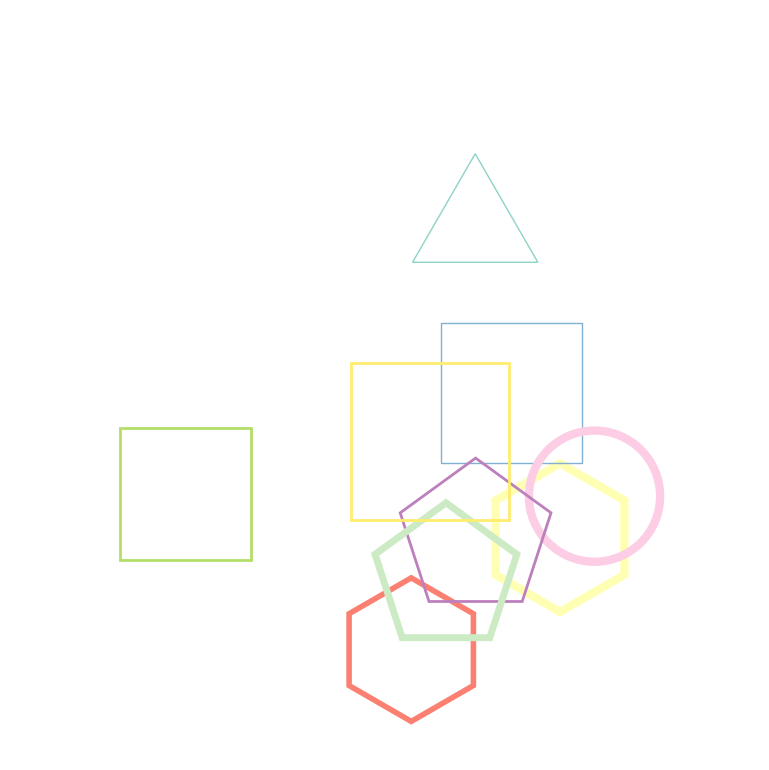[{"shape": "triangle", "thickness": 0.5, "radius": 0.47, "center": [0.617, 0.706]}, {"shape": "hexagon", "thickness": 3, "radius": 0.48, "center": [0.727, 0.302]}, {"shape": "hexagon", "thickness": 2, "radius": 0.47, "center": [0.534, 0.156]}, {"shape": "square", "thickness": 0.5, "radius": 0.46, "center": [0.664, 0.489]}, {"shape": "square", "thickness": 1, "radius": 0.43, "center": [0.241, 0.358]}, {"shape": "circle", "thickness": 3, "radius": 0.43, "center": [0.772, 0.356]}, {"shape": "pentagon", "thickness": 1, "radius": 0.51, "center": [0.618, 0.302]}, {"shape": "pentagon", "thickness": 2.5, "radius": 0.48, "center": [0.579, 0.25]}, {"shape": "square", "thickness": 1, "radius": 0.51, "center": [0.559, 0.426]}]